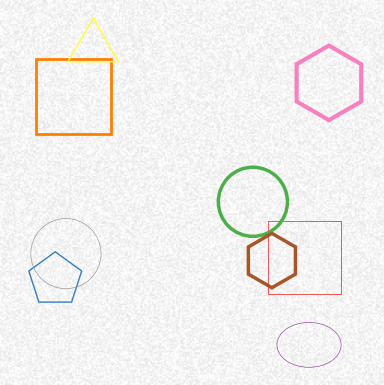[{"shape": "square", "thickness": 0.5, "radius": 0.48, "center": [0.791, 0.332]}, {"shape": "pentagon", "thickness": 1, "radius": 0.36, "center": [0.143, 0.274]}, {"shape": "circle", "thickness": 2.5, "radius": 0.45, "center": [0.657, 0.476]}, {"shape": "oval", "thickness": 0.5, "radius": 0.42, "center": [0.803, 0.104]}, {"shape": "square", "thickness": 2, "radius": 0.49, "center": [0.191, 0.75]}, {"shape": "triangle", "thickness": 1, "radius": 0.38, "center": [0.242, 0.878]}, {"shape": "hexagon", "thickness": 2.5, "radius": 0.35, "center": [0.706, 0.323]}, {"shape": "hexagon", "thickness": 3, "radius": 0.48, "center": [0.854, 0.785]}, {"shape": "circle", "thickness": 0.5, "radius": 0.46, "center": [0.171, 0.341]}]